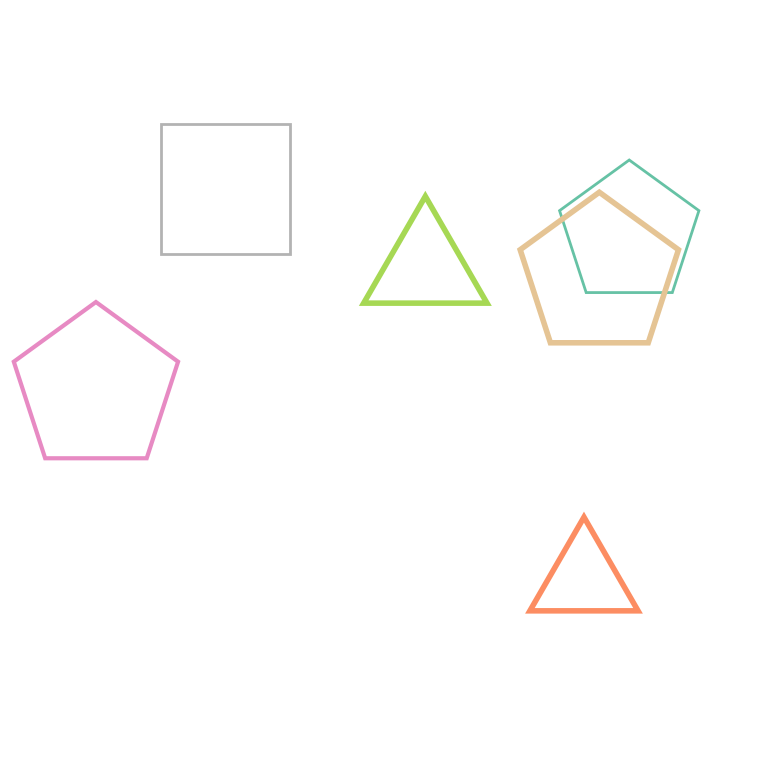[{"shape": "pentagon", "thickness": 1, "radius": 0.48, "center": [0.817, 0.697]}, {"shape": "triangle", "thickness": 2, "radius": 0.41, "center": [0.758, 0.247]}, {"shape": "pentagon", "thickness": 1.5, "radius": 0.56, "center": [0.125, 0.496]}, {"shape": "triangle", "thickness": 2, "radius": 0.46, "center": [0.552, 0.653]}, {"shape": "pentagon", "thickness": 2, "radius": 0.54, "center": [0.778, 0.642]}, {"shape": "square", "thickness": 1, "radius": 0.42, "center": [0.293, 0.755]}]